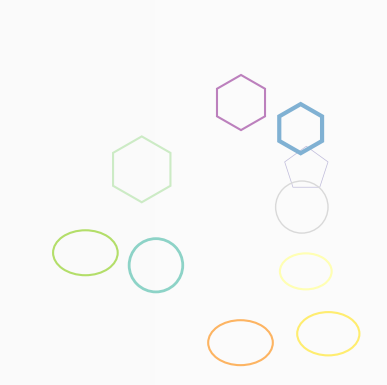[{"shape": "circle", "thickness": 2, "radius": 0.35, "center": [0.402, 0.311]}, {"shape": "oval", "thickness": 1.5, "radius": 0.33, "center": [0.789, 0.295]}, {"shape": "pentagon", "thickness": 0.5, "radius": 0.29, "center": [0.791, 0.561]}, {"shape": "hexagon", "thickness": 3, "radius": 0.32, "center": [0.776, 0.666]}, {"shape": "oval", "thickness": 1.5, "radius": 0.42, "center": [0.621, 0.11]}, {"shape": "oval", "thickness": 1.5, "radius": 0.42, "center": [0.22, 0.343]}, {"shape": "circle", "thickness": 1, "radius": 0.34, "center": [0.779, 0.462]}, {"shape": "hexagon", "thickness": 1.5, "radius": 0.36, "center": [0.622, 0.734]}, {"shape": "hexagon", "thickness": 1.5, "radius": 0.43, "center": [0.366, 0.56]}, {"shape": "oval", "thickness": 1.5, "radius": 0.4, "center": [0.847, 0.133]}]